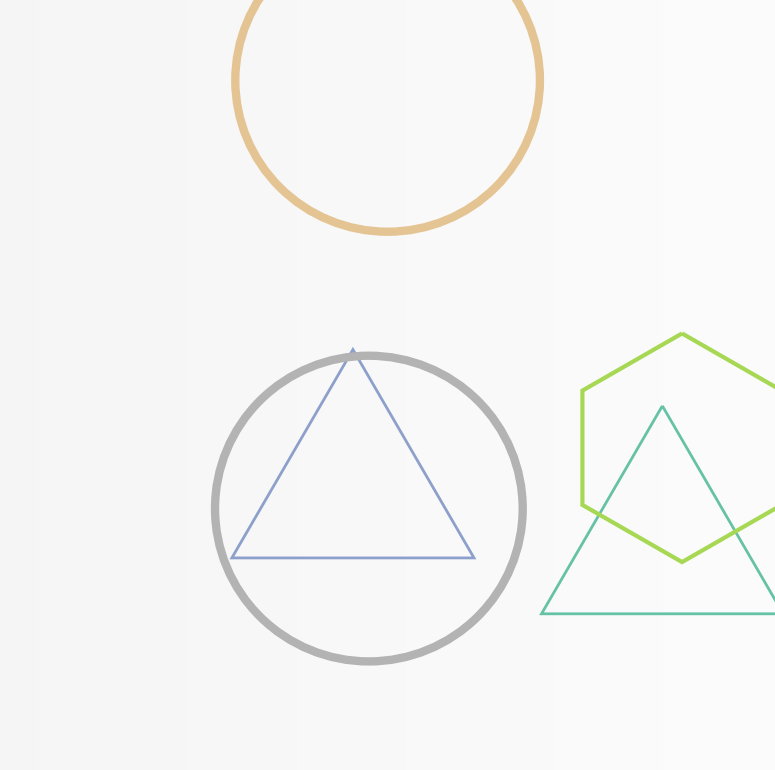[{"shape": "triangle", "thickness": 1, "radius": 0.9, "center": [0.855, 0.293]}, {"shape": "triangle", "thickness": 1, "radius": 0.9, "center": [0.455, 0.366]}, {"shape": "hexagon", "thickness": 1.5, "radius": 0.74, "center": [0.88, 0.419]}, {"shape": "circle", "thickness": 3, "radius": 0.98, "center": [0.5, 0.896]}, {"shape": "circle", "thickness": 3, "radius": 0.99, "center": [0.476, 0.34]}]